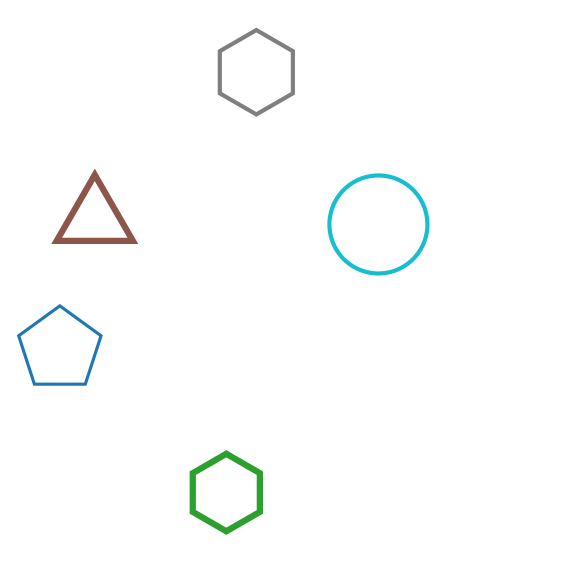[{"shape": "pentagon", "thickness": 1.5, "radius": 0.37, "center": [0.104, 0.395]}, {"shape": "hexagon", "thickness": 3, "radius": 0.34, "center": [0.392, 0.146]}, {"shape": "triangle", "thickness": 3, "radius": 0.38, "center": [0.164, 0.62]}, {"shape": "hexagon", "thickness": 2, "radius": 0.37, "center": [0.444, 0.874]}, {"shape": "circle", "thickness": 2, "radius": 0.42, "center": [0.655, 0.61]}]